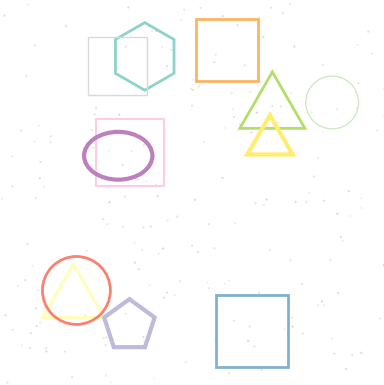[{"shape": "hexagon", "thickness": 2, "radius": 0.44, "center": [0.376, 0.853]}, {"shape": "triangle", "thickness": 2, "radius": 0.46, "center": [0.191, 0.221]}, {"shape": "pentagon", "thickness": 3, "radius": 0.34, "center": [0.336, 0.154]}, {"shape": "circle", "thickness": 2, "radius": 0.44, "center": [0.198, 0.246]}, {"shape": "square", "thickness": 2, "radius": 0.47, "center": [0.655, 0.14]}, {"shape": "square", "thickness": 2, "radius": 0.4, "center": [0.59, 0.87]}, {"shape": "triangle", "thickness": 2, "radius": 0.49, "center": [0.707, 0.715]}, {"shape": "square", "thickness": 1.5, "radius": 0.44, "center": [0.338, 0.604]}, {"shape": "square", "thickness": 1, "radius": 0.38, "center": [0.305, 0.828]}, {"shape": "oval", "thickness": 3, "radius": 0.44, "center": [0.307, 0.595]}, {"shape": "circle", "thickness": 1, "radius": 0.34, "center": [0.863, 0.734]}, {"shape": "triangle", "thickness": 3, "radius": 0.34, "center": [0.701, 0.633]}]